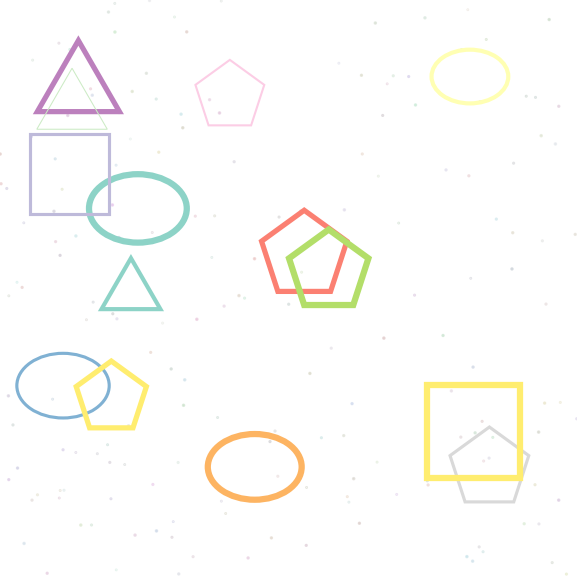[{"shape": "triangle", "thickness": 2, "radius": 0.29, "center": [0.227, 0.493]}, {"shape": "oval", "thickness": 3, "radius": 0.42, "center": [0.239, 0.638]}, {"shape": "oval", "thickness": 2, "radius": 0.33, "center": [0.814, 0.867]}, {"shape": "square", "thickness": 1.5, "radius": 0.34, "center": [0.12, 0.698]}, {"shape": "pentagon", "thickness": 2.5, "radius": 0.39, "center": [0.527, 0.557]}, {"shape": "oval", "thickness": 1.5, "radius": 0.4, "center": [0.109, 0.331]}, {"shape": "oval", "thickness": 3, "radius": 0.41, "center": [0.441, 0.191]}, {"shape": "pentagon", "thickness": 3, "radius": 0.36, "center": [0.569, 0.529]}, {"shape": "pentagon", "thickness": 1, "radius": 0.31, "center": [0.398, 0.833]}, {"shape": "pentagon", "thickness": 1.5, "radius": 0.36, "center": [0.847, 0.188]}, {"shape": "triangle", "thickness": 2.5, "radius": 0.41, "center": [0.136, 0.847]}, {"shape": "triangle", "thickness": 0.5, "radius": 0.35, "center": [0.125, 0.811]}, {"shape": "pentagon", "thickness": 2.5, "radius": 0.32, "center": [0.193, 0.31]}, {"shape": "square", "thickness": 3, "radius": 0.4, "center": [0.82, 0.252]}]